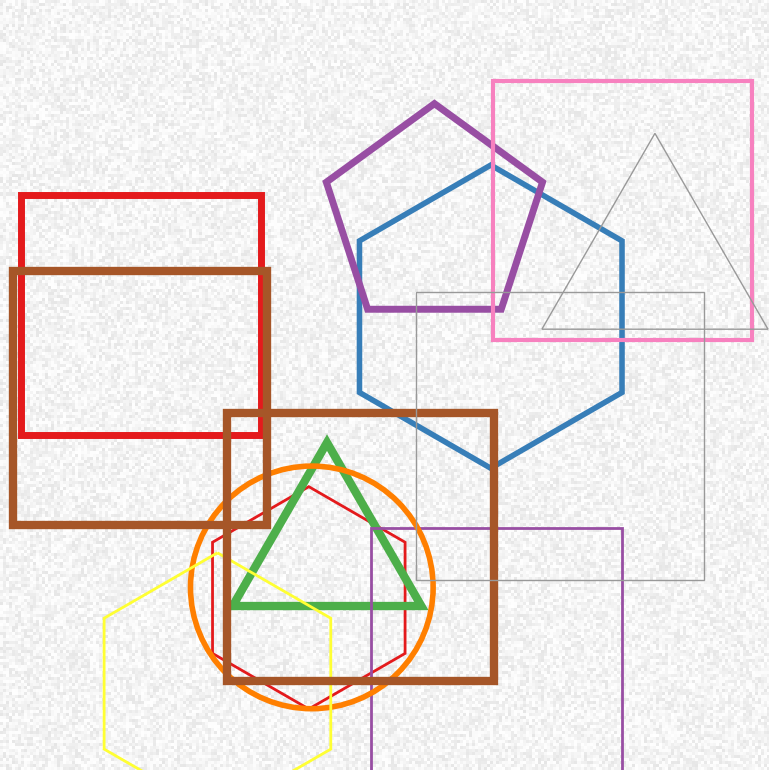[{"shape": "square", "thickness": 2.5, "radius": 0.78, "center": [0.183, 0.591]}, {"shape": "hexagon", "thickness": 1, "radius": 0.72, "center": [0.401, 0.224]}, {"shape": "hexagon", "thickness": 2, "radius": 0.98, "center": [0.637, 0.589]}, {"shape": "triangle", "thickness": 3, "radius": 0.71, "center": [0.425, 0.284]}, {"shape": "pentagon", "thickness": 2.5, "radius": 0.74, "center": [0.564, 0.718]}, {"shape": "square", "thickness": 1, "radius": 0.81, "center": [0.645, 0.151]}, {"shape": "circle", "thickness": 2, "radius": 0.79, "center": [0.405, 0.237]}, {"shape": "hexagon", "thickness": 1, "radius": 0.85, "center": [0.282, 0.112]}, {"shape": "square", "thickness": 3, "radius": 0.83, "center": [0.182, 0.483]}, {"shape": "square", "thickness": 3, "radius": 0.87, "center": [0.468, 0.289]}, {"shape": "square", "thickness": 1.5, "radius": 0.84, "center": [0.808, 0.727]}, {"shape": "triangle", "thickness": 0.5, "radius": 0.85, "center": [0.851, 0.657]}, {"shape": "square", "thickness": 0.5, "radius": 0.93, "center": [0.728, 0.434]}]